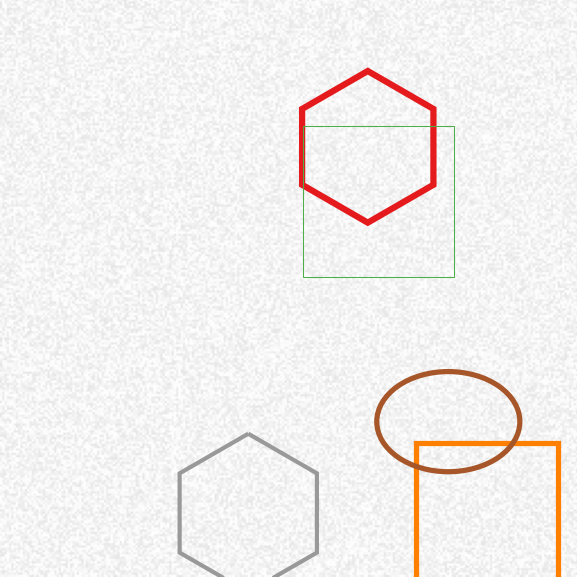[{"shape": "hexagon", "thickness": 3, "radius": 0.66, "center": [0.637, 0.745]}, {"shape": "square", "thickness": 0.5, "radius": 0.65, "center": [0.656, 0.651]}, {"shape": "square", "thickness": 2.5, "radius": 0.62, "center": [0.843, 0.109]}, {"shape": "oval", "thickness": 2.5, "radius": 0.62, "center": [0.776, 0.269]}, {"shape": "hexagon", "thickness": 2, "radius": 0.69, "center": [0.43, 0.111]}]